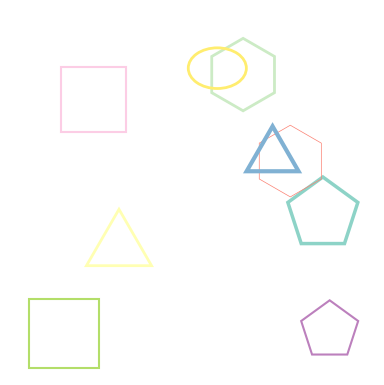[{"shape": "pentagon", "thickness": 2.5, "radius": 0.48, "center": [0.839, 0.445]}, {"shape": "triangle", "thickness": 2, "radius": 0.49, "center": [0.309, 0.359]}, {"shape": "hexagon", "thickness": 0.5, "radius": 0.47, "center": [0.754, 0.582]}, {"shape": "triangle", "thickness": 3, "radius": 0.39, "center": [0.708, 0.594]}, {"shape": "square", "thickness": 1.5, "radius": 0.45, "center": [0.167, 0.133]}, {"shape": "square", "thickness": 1.5, "radius": 0.43, "center": [0.243, 0.742]}, {"shape": "pentagon", "thickness": 1.5, "radius": 0.39, "center": [0.856, 0.142]}, {"shape": "hexagon", "thickness": 2, "radius": 0.47, "center": [0.631, 0.806]}, {"shape": "oval", "thickness": 2, "radius": 0.38, "center": [0.564, 0.823]}]